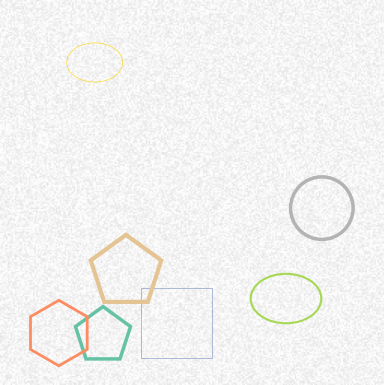[{"shape": "pentagon", "thickness": 2.5, "radius": 0.38, "center": [0.268, 0.129]}, {"shape": "hexagon", "thickness": 2, "radius": 0.43, "center": [0.153, 0.135]}, {"shape": "square", "thickness": 0.5, "radius": 0.46, "center": [0.459, 0.161]}, {"shape": "oval", "thickness": 1.5, "radius": 0.46, "center": [0.743, 0.225]}, {"shape": "oval", "thickness": 0.5, "radius": 0.36, "center": [0.246, 0.838]}, {"shape": "pentagon", "thickness": 3, "radius": 0.48, "center": [0.327, 0.294]}, {"shape": "circle", "thickness": 2.5, "radius": 0.41, "center": [0.836, 0.459]}]